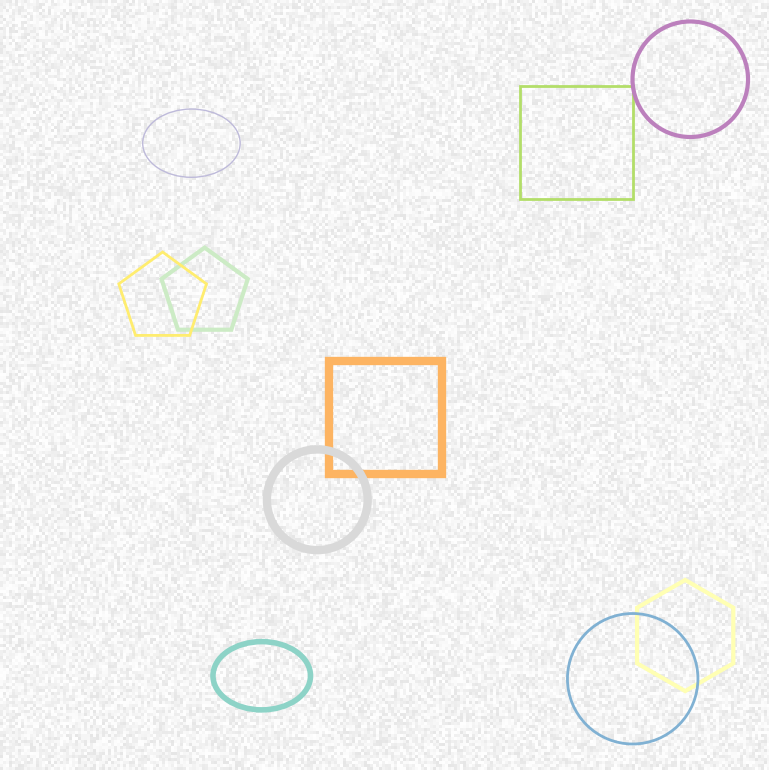[{"shape": "oval", "thickness": 2, "radius": 0.32, "center": [0.34, 0.122]}, {"shape": "hexagon", "thickness": 1.5, "radius": 0.36, "center": [0.89, 0.175]}, {"shape": "oval", "thickness": 0.5, "radius": 0.32, "center": [0.249, 0.814]}, {"shape": "circle", "thickness": 1, "radius": 0.42, "center": [0.822, 0.118]}, {"shape": "square", "thickness": 3, "radius": 0.37, "center": [0.501, 0.458]}, {"shape": "square", "thickness": 1, "radius": 0.37, "center": [0.749, 0.815]}, {"shape": "circle", "thickness": 3, "radius": 0.33, "center": [0.412, 0.351]}, {"shape": "circle", "thickness": 1.5, "radius": 0.38, "center": [0.896, 0.897]}, {"shape": "pentagon", "thickness": 1.5, "radius": 0.29, "center": [0.266, 0.619]}, {"shape": "pentagon", "thickness": 1, "radius": 0.3, "center": [0.211, 0.613]}]